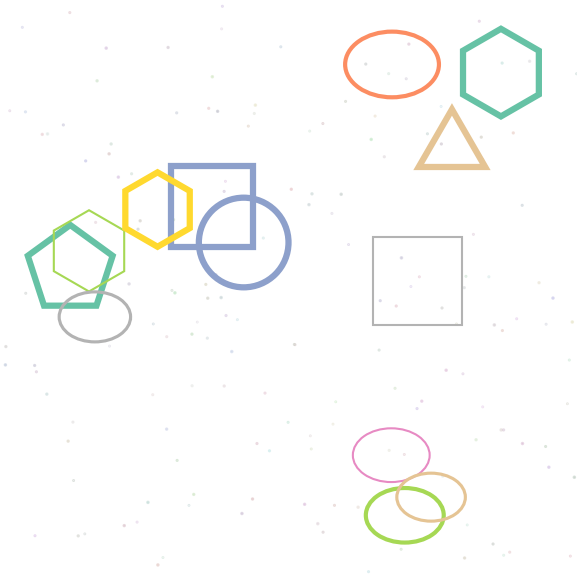[{"shape": "pentagon", "thickness": 3, "radius": 0.39, "center": [0.122, 0.532]}, {"shape": "hexagon", "thickness": 3, "radius": 0.38, "center": [0.867, 0.873]}, {"shape": "oval", "thickness": 2, "radius": 0.41, "center": [0.679, 0.888]}, {"shape": "circle", "thickness": 3, "radius": 0.39, "center": [0.422, 0.579]}, {"shape": "square", "thickness": 3, "radius": 0.35, "center": [0.367, 0.641]}, {"shape": "oval", "thickness": 1, "radius": 0.33, "center": [0.678, 0.211]}, {"shape": "oval", "thickness": 2, "radius": 0.34, "center": [0.701, 0.107]}, {"shape": "hexagon", "thickness": 1, "radius": 0.35, "center": [0.154, 0.565]}, {"shape": "hexagon", "thickness": 3, "radius": 0.32, "center": [0.273, 0.636]}, {"shape": "oval", "thickness": 1.5, "radius": 0.3, "center": [0.746, 0.138]}, {"shape": "triangle", "thickness": 3, "radius": 0.33, "center": [0.783, 0.743]}, {"shape": "oval", "thickness": 1.5, "radius": 0.31, "center": [0.164, 0.45]}, {"shape": "square", "thickness": 1, "radius": 0.38, "center": [0.723, 0.513]}]